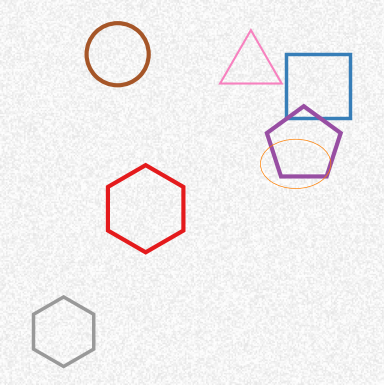[{"shape": "hexagon", "thickness": 3, "radius": 0.57, "center": [0.378, 0.458]}, {"shape": "square", "thickness": 2.5, "radius": 0.42, "center": [0.826, 0.776]}, {"shape": "pentagon", "thickness": 3, "radius": 0.5, "center": [0.789, 0.623]}, {"shape": "oval", "thickness": 0.5, "radius": 0.46, "center": [0.768, 0.574]}, {"shape": "circle", "thickness": 3, "radius": 0.4, "center": [0.306, 0.859]}, {"shape": "triangle", "thickness": 1.5, "radius": 0.46, "center": [0.652, 0.829]}, {"shape": "hexagon", "thickness": 2.5, "radius": 0.45, "center": [0.165, 0.138]}]